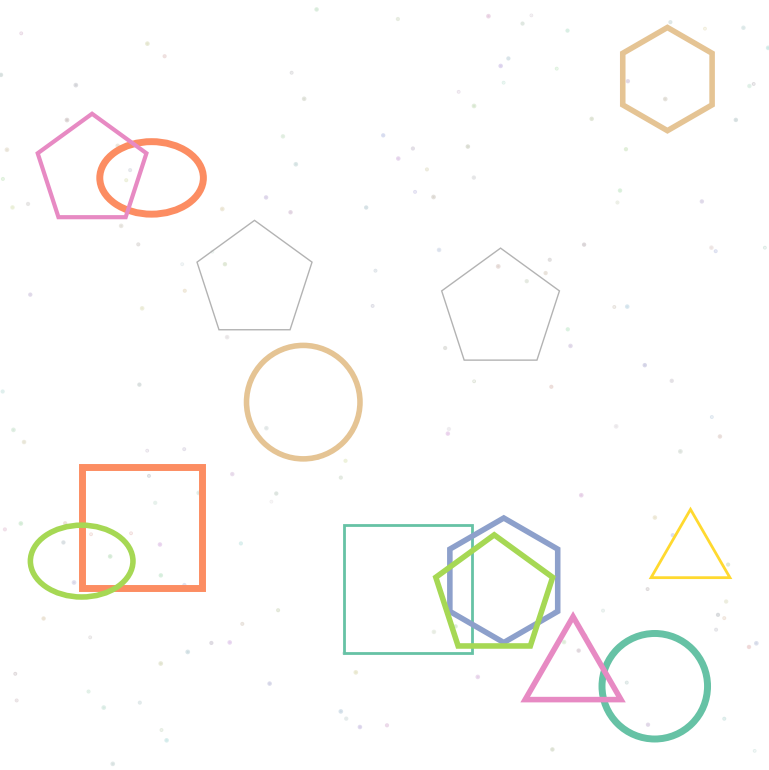[{"shape": "square", "thickness": 1, "radius": 0.42, "center": [0.529, 0.235]}, {"shape": "circle", "thickness": 2.5, "radius": 0.34, "center": [0.85, 0.109]}, {"shape": "square", "thickness": 2.5, "radius": 0.39, "center": [0.184, 0.315]}, {"shape": "oval", "thickness": 2.5, "radius": 0.34, "center": [0.197, 0.769]}, {"shape": "hexagon", "thickness": 2, "radius": 0.4, "center": [0.654, 0.246]}, {"shape": "pentagon", "thickness": 1.5, "radius": 0.37, "center": [0.12, 0.778]}, {"shape": "triangle", "thickness": 2, "radius": 0.36, "center": [0.744, 0.127]}, {"shape": "oval", "thickness": 2, "radius": 0.33, "center": [0.106, 0.271]}, {"shape": "pentagon", "thickness": 2, "radius": 0.4, "center": [0.642, 0.226]}, {"shape": "triangle", "thickness": 1, "radius": 0.3, "center": [0.897, 0.279]}, {"shape": "hexagon", "thickness": 2, "radius": 0.34, "center": [0.867, 0.897]}, {"shape": "circle", "thickness": 2, "radius": 0.37, "center": [0.394, 0.478]}, {"shape": "pentagon", "thickness": 0.5, "radius": 0.4, "center": [0.65, 0.597]}, {"shape": "pentagon", "thickness": 0.5, "radius": 0.39, "center": [0.331, 0.635]}]